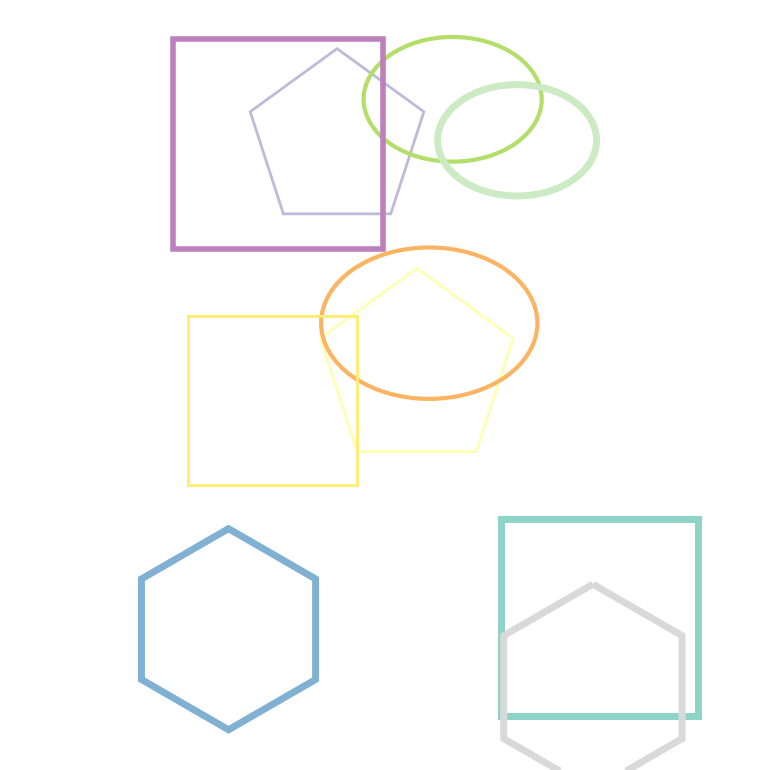[{"shape": "square", "thickness": 2.5, "radius": 0.64, "center": [0.779, 0.198]}, {"shape": "pentagon", "thickness": 1, "radius": 0.66, "center": [0.541, 0.52]}, {"shape": "pentagon", "thickness": 1, "radius": 0.59, "center": [0.438, 0.818]}, {"shape": "hexagon", "thickness": 2.5, "radius": 0.65, "center": [0.297, 0.183]}, {"shape": "oval", "thickness": 1.5, "radius": 0.7, "center": [0.557, 0.58]}, {"shape": "oval", "thickness": 1.5, "radius": 0.58, "center": [0.588, 0.871]}, {"shape": "hexagon", "thickness": 2.5, "radius": 0.67, "center": [0.77, 0.108]}, {"shape": "square", "thickness": 2, "radius": 0.68, "center": [0.361, 0.813]}, {"shape": "oval", "thickness": 2.5, "radius": 0.52, "center": [0.672, 0.818]}, {"shape": "square", "thickness": 1, "radius": 0.55, "center": [0.353, 0.479]}]